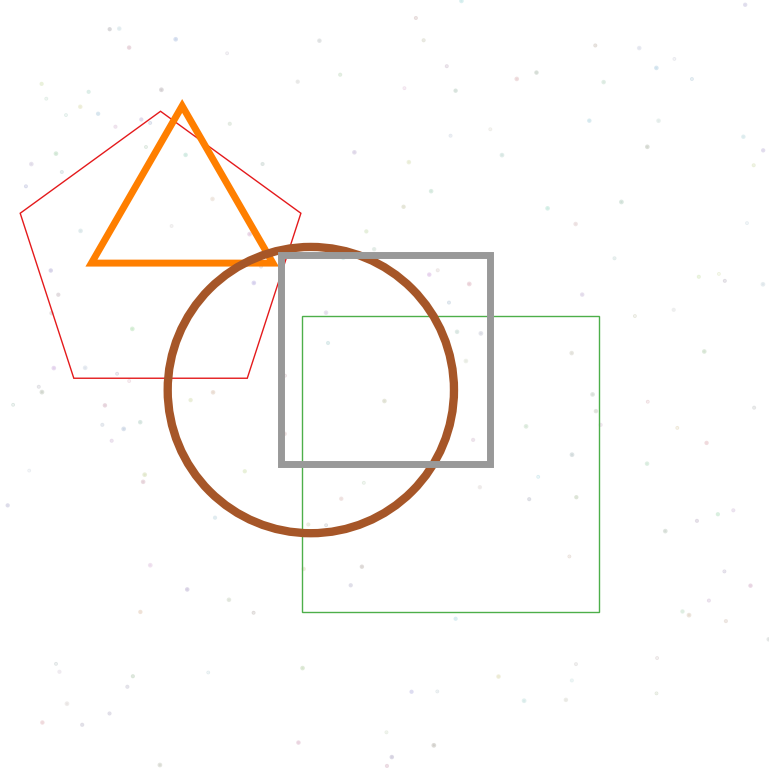[{"shape": "pentagon", "thickness": 0.5, "radius": 0.96, "center": [0.208, 0.664]}, {"shape": "square", "thickness": 0.5, "radius": 0.96, "center": [0.585, 0.397]}, {"shape": "triangle", "thickness": 2.5, "radius": 0.68, "center": [0.237, 0.726]}, {"shape": "circle", "thickness": 3, "radius": 0.93, "center": [0.404, 0.493]}, {"shape": "square", "thickness": 2.5, "radius": 0.68, "center": [0.501, 0.533]}]